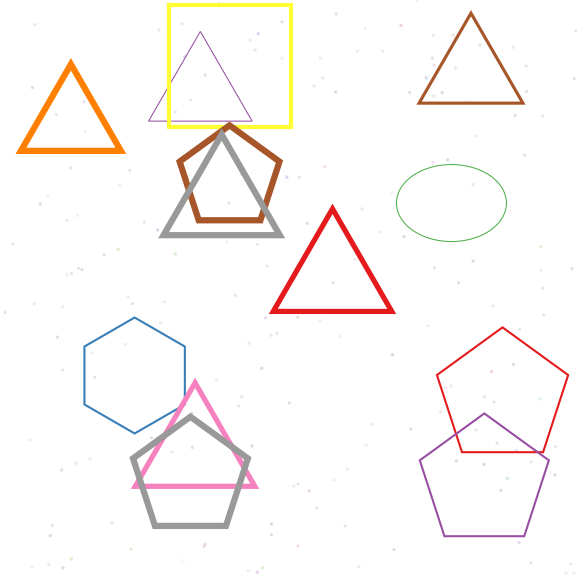[{"shape": "triangle", "thickness": 2.5, "radius": 0.59, "center": [0.576, 0.519]}, {"shape": "pentagon", "thickness": 1, "radius": 0.6, "center": [0.87, 0.313]}, {"shape": "hexagon", "thickness": 1, "radius": 0.5, "center": [0.233, 0.349]}, {"shape": "oval", "thickness": 0.5, "radius": 0.48, "center": [0.782, 0.648]}, {"shape": "triangle", "thickness": 0.5, "radius": 0.52, "center": [0.347, 0.841]}, {"shape": "pentagon", "thickness": 1, "radius": 0.59, "center": [0.839, 0.166]}, {"shape": "triangle", "thickness": 3, "radius": 0.5, "center": [0.123, 0.788]}, {"shape": "square", "thickness": 2, "radius": 0.53, "center": [0.399, 0.885]}, {"shape": "triangle", "thickness": 1.5, "radius": 0.52, "center": [0.816, 0.872]}, {"shape": "pentagon", "thickness": 3, "radius": 0.45, "center": [0.398, 0.691]}, {"shape": "triangle", "thickness": 2.5, "radius": 0.6, "center": [0.338, 0.217]}, {"shape": "triangle", "thickness": 3, "radius": 0.58, "center": [0.384, 0.65]}, {"shape": "pentagon", "thickness": 3, "radius": 0.52, "center": [0.33, 0.173]}]